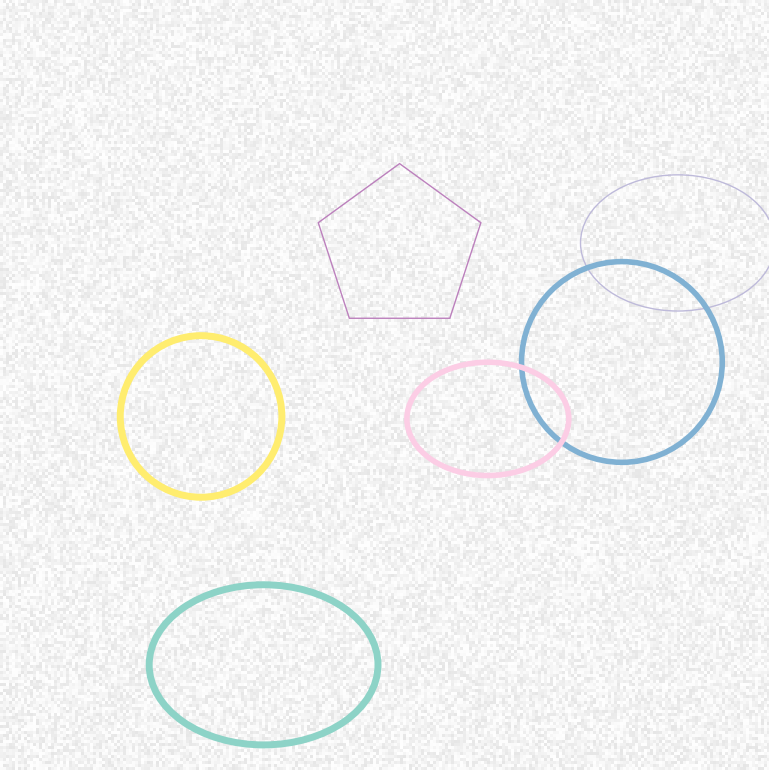[{"shape": "oval", "thickness": 2.5, "radius": 0.74, "center": [0.342, 0.137]}, {"shape": "oval", "thickness": 0.5, "radius": 0.63, "center": [0.88, 0.685]}, {"shape": "circle", "thickness": 2, "radius": 0.65, "center": [0.808, 0.53]}, {"shape": "oval", "thickness": 2, "radius": 0.53, "center": [0.634, 0.456]}, {"shape": "pentagon", "thickness": 0.5, "radius": 0.56, "center": [0.519, 0.676]}, {"shape": "circle", "thickness": 2.5, "radius": 0.52, "center": [0.261, 0.459]}]